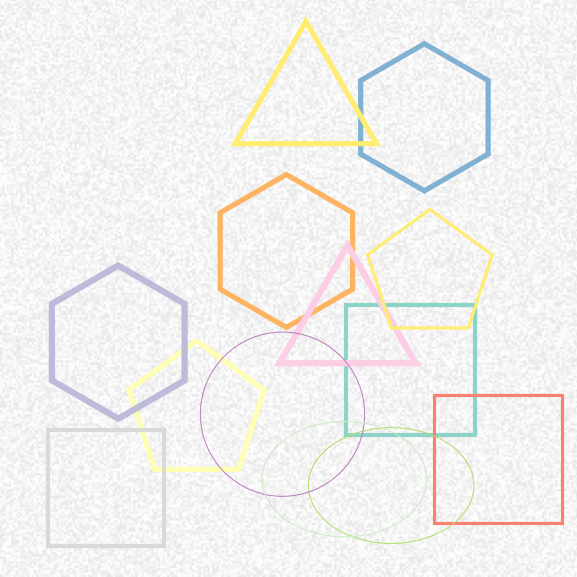[{"shape": "square", "thickness": 2, "radius": 0.56, "center": [0.711, 0.359]}, {"shape": "pentagon", "thickness": 2.5, "radius": 0.62, "center": [0.34, 0.286]}, {"shape": "hexagon", "thickness": 3, "radius": 0.66, "center": [0.205, 0.407]}, {"shape": "square", "thickness": 1.5, "radius": 0.55, "center": [0.862, 0.204]}, {"shape": "hexagon", "thickness": 2.5, "radius": 0.64, "center": [0.735, 0.796]}, {"shape": "hexagon", "thickness": 2.5, "radius": 0.66, "center": [0.496, 0.565]}, {"shape": "oval", "thickness": 0.5, "radius": 0.72, "center": [0.677, 0.158]}, {"shape": "triangle", "thickness": 3, "radius": 0.68, "center": [0.602, 0.438]}, {"shape": "square", "thickness": 2, "radius": 0.5, "center": [0.184, 0.154]}, {"shape": "circle", "thickness": 0.5, "radius": 0.71, "center": [0.489, 0.282]}, {"shape": "oval", "thickness": 0.5, "radius": 0.71, "center": [0.596, 0.169]}, {"shape": "pentagon", "thickness": 1.5, "radius": 0.57, "center": [0.744, 0.523]}, {"shape": "triangle", "thickness": 2.5, "radius": 0.71, "center": [0.53, 0.821]}]